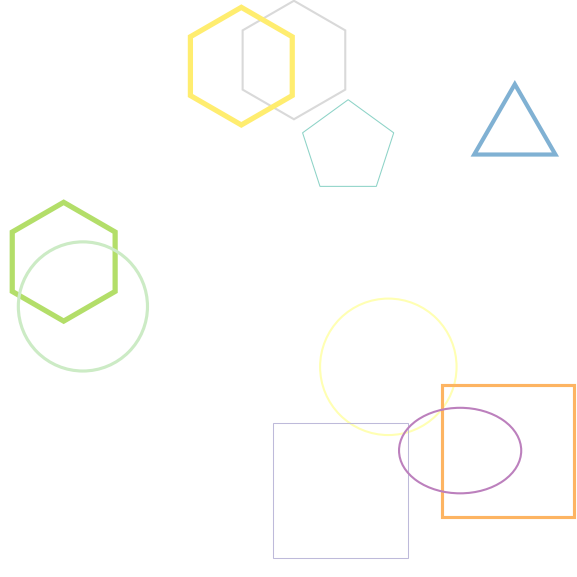[{"shape": "pentagon", "thickness": 0.5, "radius": 0.41, "center": [0.603, 0.744]}, {"shape": "circle", "thickness": 1, "radius": 0.59, "center": [0.672, 0.364]}, {"shape": "square", "thickness": 0.5, "radius": 0.59, "center": [0.59, 0.15]}, {"shape": "triangle", "thickness": 2, "radius": 0.41, "center": [0.891, 0.772]}, {"shape": "square", "thickness": 1.5, "radius": 0.57, "center": [0.88, 0.218]}, {"shape": "hexagon", "thickness": 2.5, "radius": 0.51, "center": [0.11, 0.546]}, {"shape": "hexagon", "thickness": 1, "radius": 0.51, "center": [0.509, 0.895]}, {"shape": "oval", "thickness": 1, "radius": 0.53, "center": [0.797, 0.219]}, {"shape": "circle", "thickness": 1.5, "radius": 0.56, "center": [0.144, 0.469]}, {"shape": "hexagon", "thickness": 2.5, "radius": 0.51, "center": [0.418, 0.885]}]